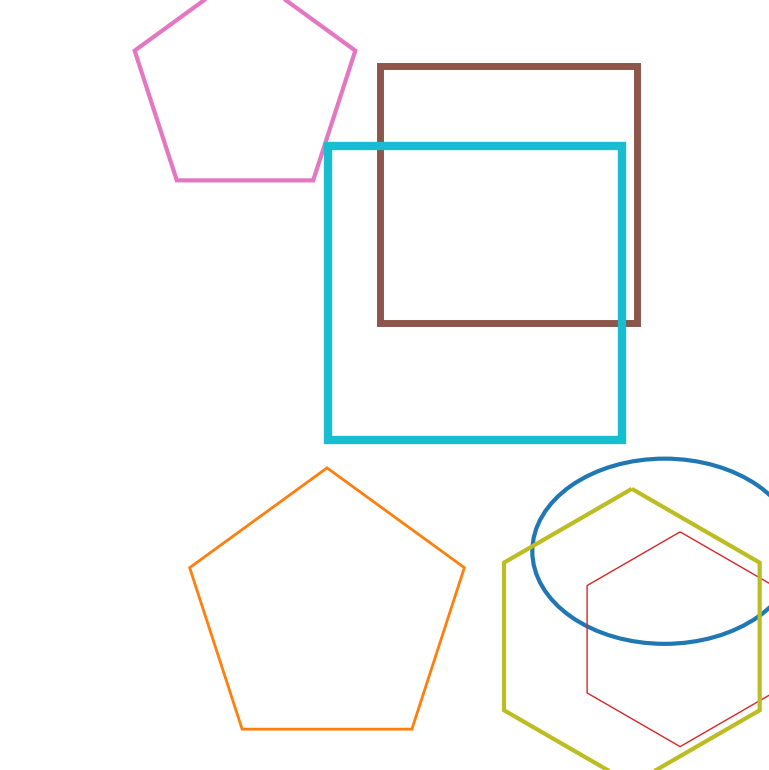[{"shape": "oval", "thickness": 1.5, "radius": 0.86, "center": [0.863, 0.284]}, {"shape": "pentagon", "thickness": 1, "radius": 0.94, "center": [0.425, 0.205]}, {"shape": "hexagon", "thickness": 0.5, "radius": 0.7, "center": [0.883, 0.17]}, {"shape": "square", "thickness": 2.5, "radius": 0.84, "center": [0.661, 0.747]}, {"shape": "pentagon", "thickness": 1.5, "radius": 0.75, "center": [0.318, 0.888]}, {"shape": "hexagon", "thickness": 1.5, "radius": 0.96, "center": [0.821, 0.173]}, {"shape": "square", "thickness": 3, "radius": 0.95, "center": [0.617, 0.619]}]